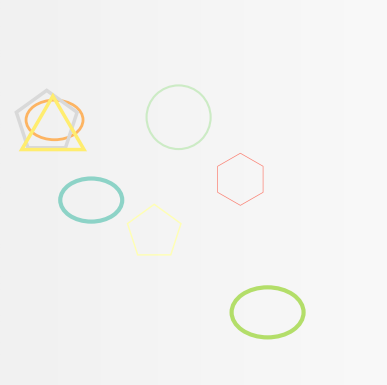[{"shape": "oval", "thickness": 3, "radius": 0.4, "center": [0.235, 0.48]}, {"shape": "pentagon", "thickness": 1, "radius": 0.36, "center": [0.398, 0.397]}, {"shape": "hexagon", "thickness": 0.5, "radius": 0.34, "center": [0.62, 0.534]}, {"shape": "oval", "thickness": 2, "radius": 0.37, "center": [0.141, 0.689]}, {"shape": "oval", "thickness": 3, "radius": 0.46, "center": [0.691, 0.189]}, {"shape": "pentagon", "thickness": 2.5, "radius": 0.41, "center": [0.121, 0.683]}, {"shape": "circle", "thickness": 1.5, "radius": 0.41, "center": [0.461, 0.695]}, {"shape": "triangle", "thickness": 2.5, "radius": 0.46, "center": [0.136, 0.658]}]